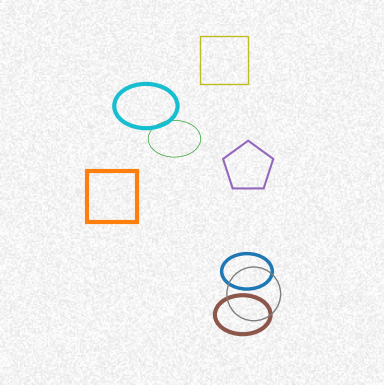[{"shape": "oval", "thickness": 2.5, "radius": 0.33, "center": [0.641, 0.295]}, {"shape": "square", "thickness": 3, "radius": 0.33, "center": [0.291, 0.49]}, {"shape": "oval", "thickness": 0.5, "radius": 0.34, "center": [0.453, 0.64]}, {"shape": "pentagon", "thickness": 1.5, "radius": 0.34, "center": [0.645, 0.566]}, {"shape": "oval", "thickness": 3, "radius": 0.36, "center": [0.63, 0.183]}, {"shape": "circle", "thickness": 1, "radius": 0.35, "center": [0.659, 0.237]}, {"shape": "square", "thickness": 1, "radius": 0.31, "center": [0.582, 0.844]}, {"shape": "oval", "thickness": 3, "radius": 0.41, "center": [0.379, 0.725]}]